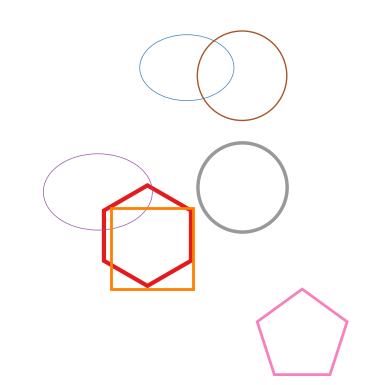[{"shape": "hexagon", "thickness": 3, "radius": 0.65, "center": [0.383, 0.388]}, {"shape": "oval", "thickness": 0.5, "radius": 0.61, "center": [0.485, 0.824]}, {"shape": "oval", "thickness": 0.5, "radius": 0.71, "center": [0.254, 0.501]}, {"shape": "square", "thickness": 2, "radius": 0.53, "center": [0.395, 0.355]}, {"shape": "circle", "thickness": 1, "radius": 0.58, "center": [0.629, 0.803]}, {"shape": "pentagon", "thickness": 2, "radius": 0.61, "center": [0.785, 0.126]}, {"shape": "circle", "thickness": 2.5, "radius": 0.58, "center": [0.63, 0.513]}]